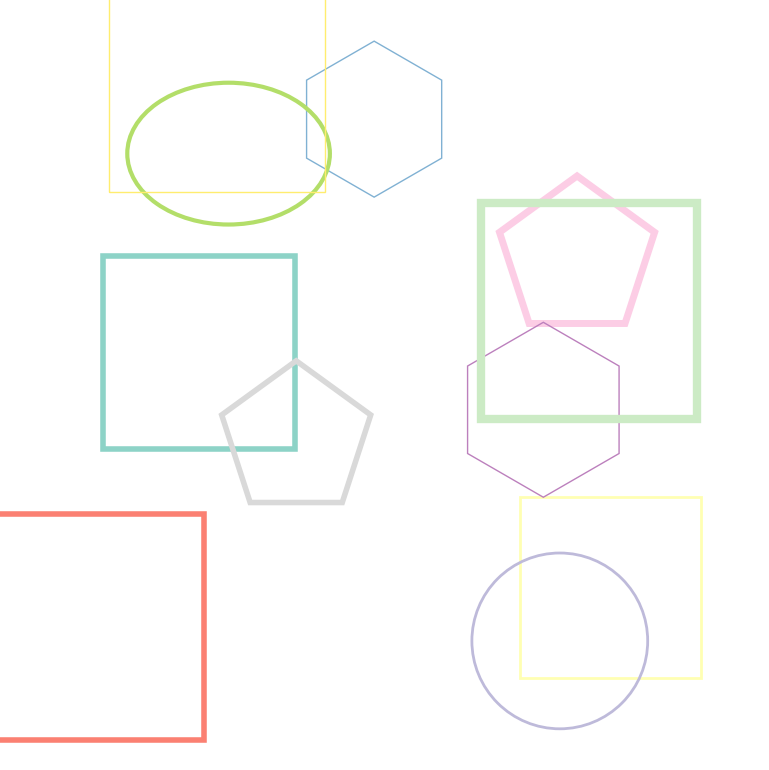[{"shape": "square", "thickness": 2, "radius": 0.63, "center": [0.258, 0.542]}, {"shape": "square", "thickness": 1, "radius": 0.59, "center": [0.793, 0.237]}, {"shape": "circle", "thickness": 1, "radius": 0.57, "center": [0.727, 0.168]}, {"shape": "square", "thickness": 2, "radius": 0.73, "center": [0.118, 0.185]}, {"shape": "hexagon", "thickness": 0.5, "radius": 0.51, "center": [0.486, 0.845]}, {"shape": "oval", "thickness": 1.5, "radius": 0.66, "center": [0.297, 0.8]}, {"shape": "pentagon", "thickness": 2.5, "radius": 0.53, "center": [0.749, 0.666]}, {"shape": "pentagon", "thickness": 2, "radius": 0.51, "center": [0.385, 0.43]}, {"shape": "hexagon", "thickness": 0.5, "radius": 0.57, "center": [0.706, 0.468]}, {"shape": "square", "thickness": 3, "radius": 0.7, "center": [0.765, 0.596]}, {"shape": "square", "thickness": 0.5, "radius": 0.7, "center": [0.282, 0.892]}]